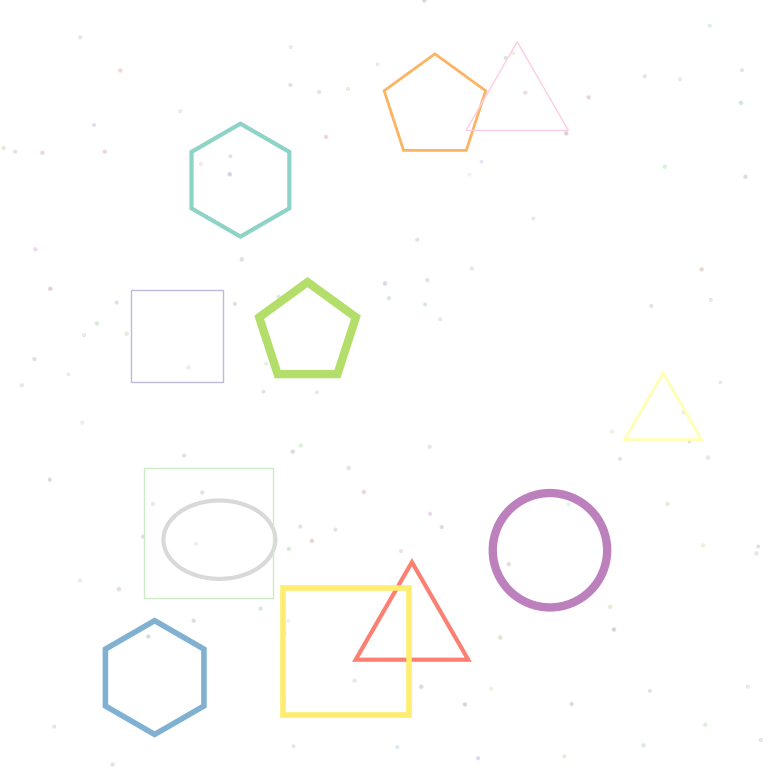[{"shape": "hexagon", "thickness": 1.5, "radius": 0.37, "center": [0.312, 0.766]}, {"shape": "triangle", "thickness": 1, "radius": 0.29, "center": [0.861, 0.458]}, {"shape": "square", "thickness": 0.5, "radius": 0.3, "center": [0.23, 0.564]}, {"shape": "triangle", "thickness": 1.5, "radius": 0.42, "center": [0.535, 0.185]}, {"shape": "hexagon", "thickness": 2, "radius": 0.37, "center": [0.201, 0.12]}, {"shape": "pentagon", "thickness": 1, "radius": 0.35, "center": [0.565, 0.861]}, {"shape": "pentagon", "thickness": 3, "radius": 0.33, "center": [0.399, 0.568]}, {"shape": "triangle", "thickness": 0.5, "radius": 0.38, "center": [0.672, 0.869]}, {"shape": "oval", "thickness": 1.5, "radius": 0.36, "center": [0.285, 0.299]}, {"shape": "circle", "thickness": 3, "radius": 0.37, "center": [0.714, 0.285]}, {"shape": "square", "thickness": 0.5, "radius": 0.42, "center": [0.271, 0.308]}, {"shape": "square", "thickness": 2, "radius": 0.41, "center": [0.449, 0.154]}]